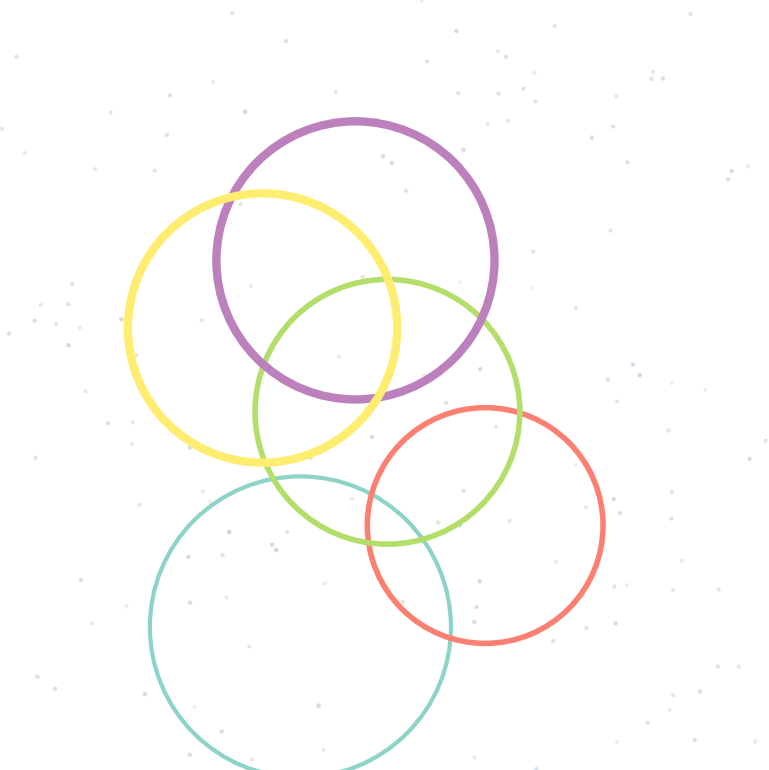[{"shape": "circle", "thickness": 1.5, "radius": 0.98, "center": [0.39, 0.186]}, {"shape": "circle", "thickness": 2, "radius": 0.77, "center": [0.63, 0.317]}, {"shape": "circle", "thickness": 2, "radius": 0.86, "center": [0.503, 0.465]}, {"shape": "circle", "thickness": 3, "radius": 0.9, "center": [0.462, 0.662]}, {"shape": "circle", "thickness": 3, "radius": 0.87, "center": [0.341, 0.574]}]